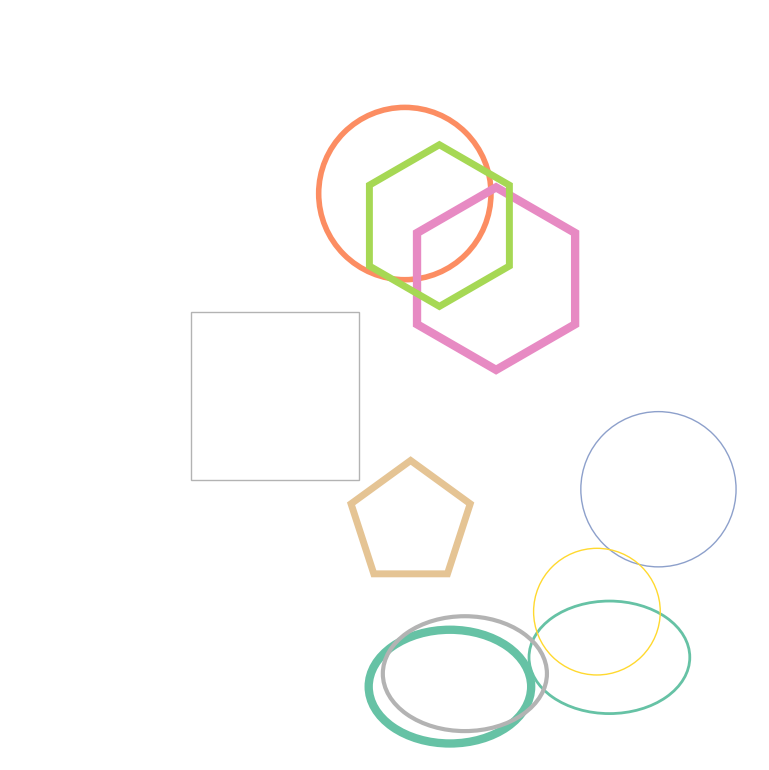[{"shape": "oval", "thickness": 1, "radius": 0.52, "center": [0.791, 0.146]}, {"shape": "oval", "thickness": 3, "radius": 0.53, "center": [0.584, 0.108]}, {"shape": "circle", "thickness": 2, "radius": 0.56, "center": [0.526, 0.749]}, {"shape": "circle", "thickness": 0.5, "radius": 0.5, "center": [0.855, 0.365]}, {"shape": "hexagon", "thickness": 3, "radius": 0.59, "center": [0.644, 0.638]}, {"shape": "hexagon", "thickness": 2.5, "radius": 0.52, "center": [0.571, 0.707]}, {"shape": "circle", "thickness": 0.5, "radius": 0.41, "center": [0.775, 0.206]}, {"shape": "pentagon", "thickness": 2.5, "radius": 0.41, "center": [0.533, 0.321]}, {"shape": "oval", "thickness": 1.5, "radius": 0.53, "center": [0.604, 0.125]}, {"shape": "square", "thickness": 0.5, "radius": 0.54, "center": [0.357, 0.486]}]